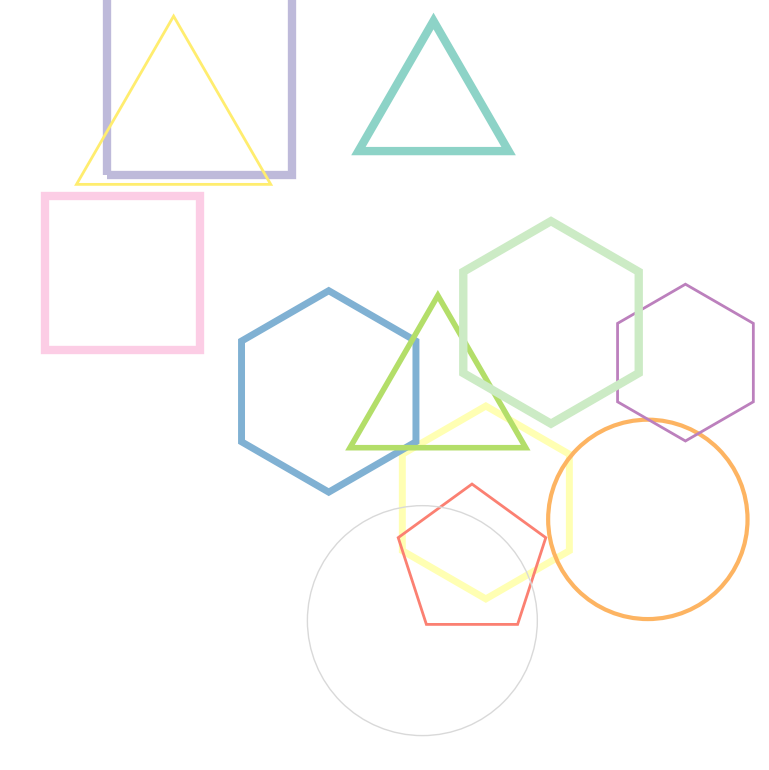[{"shape": "triangle", "thickness": 3, "radius": 0.56, "center": [0.563, 0.86]}, {"shape": "hexagon", "thickness": 2.5, "radius": 0.63, "center": [0.631, 0.347]}, {"shape": "square", "thickness": 3, "radius": 0.6, "center": [0.26, 0.892]}, {"shape": "pentagon", "thickness": 1, "radius": 0.5, "center": [0.613, 0.271]}, {"shape": "hexagon", "thickness": 2.5, "radius": 0.65, "center": [0.427, 0.492]}, {"shape": "circle", "thickness": 1.5, "radius": 0.65, "center": [0.841, 0.325]}, {"shape": "triangle", "thickness": 2, "radius": 0.66, "center": [0.569, 0.484]}, {"shape": "square", "thickness": 3, "radius": 0.5, "center": [0.159, 0.646]}, {"shape": "circle", "thickness": 0.5, "radius": 0.75, "center": [0.549, 0.194]}, {"shape": "hexagon", "thickness": 1, "radius": 0.51, "center": [0.89, 0.529]}, {"shape": "hexagon", "thickness": 3, "radius": 0.66, "center": [0.716, 0.581]}, {"shape": "triangle", "thickness": 1, "radius": 0.73, "center": [0.225, 0.833]}]